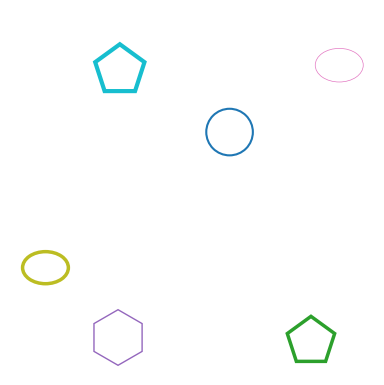[{"shape": "circle", "thickness": 1.5, "radius": 0.3, "center": [0.596, 0.657]}, {"shape": "pentagon", "thickness": 2.5, "radius": 0.32, "center": [0.808, 0.114]}, {"shape": "hexagon", "thickness": 1, "radius": 0.36, "center": [0.307, 0.123]}, {"shape": "oval", "thickness": 0.5, "radius": 0.31, "center": [0.881, 0.831]}, {"shape": "oval", "thickness": 2.5, "radius": 0.3, "center": [0.118, 0.305]}, {"shape": "pentagon", "thickness": 3, "radius": 0.34, "center": [0.311, 0.818]}]